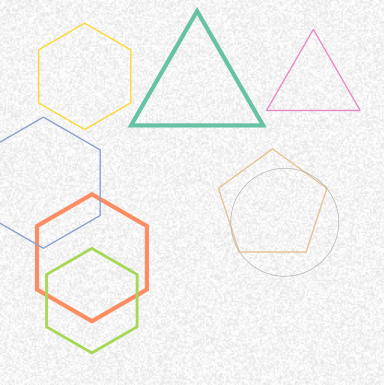[{"shape": "triangle", "thickness": 3, "radius": 0.99, "center": [0.512, 0.773]}, {"shape": "hexagon", "thickness": 3, "radius": 0.82, "center": [0.239, 0.33]}, {"shape": "hexagon", "thickness": 1, "radius": 0.85, "center": [0.113, 0.526]}, {"shape": "triangle", "thickness": 1, "radius": 0.7, "center": [0.814, 0.783]}, {"shape": "hexagon", "thickness": 2, "radius": 0.68, "center": [0.239, 0.219]}, {"shape": "hexagon", "thickness": 1, "radius": 0.69, "center": [0.22, 0.802]}, {"shape": "pentagon", "thickness": 1, "radius": 0.74, "center": [0.708, 0.465]}, {"shape": "circle", "thickness": 0.5, "radius": 0.7, "center": [0.74, 0.423]}]